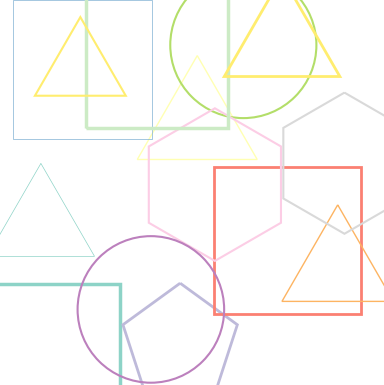[{"shape": "triangle", "thickness": 0.5, "radius": 0.8, "center": [0.106, 0.415]}, {"shape": "square", "thickness": 2.5, "radius": 0.79, "center": [0.154, 0.104]}, {"shape": "triangle", "thickness": 1, "radius": 0.9, "center": [0.512, 0.676]}, {"shape": "pentagon", "thickness": 2, "radius": 0.78, "center": [0.468, 0.108]}, {"shape": "square", "thickness": 2, "radius": 0.96, "center": [0.746, 0.376]}, {"shape": "square", "thickness": 0.5, "radius": 0.9, "center": [0.214, 0.819]}, {"shape": "triangle", "thickness": 1, "radius": 0.84, "center": [0.877, 0.301]}, {"shape": "circle", "thickness": 1.5, "radius": 0.95, "center": [0.632, 0.883]}, {"shape": "hexagon", "thickness": 1.5, "radius": 0.99, "center": [0.558, 0.52]}, {"shape": "hexagon", "thickness": 1.5, "radius": 0.92, "center": [0.895, 0.576]}, {"shape": "circle", "thickness": 1.5, "radius": 0.95, "center": [0.392, 0.196]}, {"shape": "square", "thickness": 2.5, "radius": 0.92, "center": [0.408, 0.852]}, {"shape": "triangle", "thickness": 1.5, "radius": 0.68, "center": [0.209, 0.819]}, {"shape": "triangle", "thickness": 2, "radius": 0.87, "center": [0.733, 0.888]}]